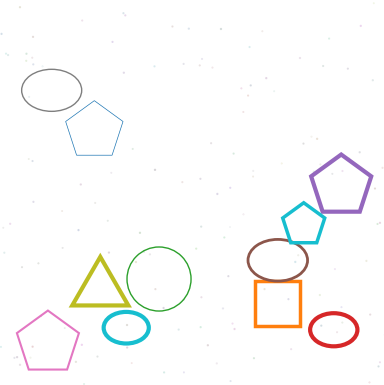[{"shape": "pentagon", "thickness": 0.5, "radius": 0.39, "center": [0.245, 0.66]}, {"shape": "square", "thickness": 2.5, "radius": 0.3, "center": [0.721, 0.211]}, {"shape": "circle", "thickness": 1, "radius": 0.42, "center": [0.413, 0.275]}, {"shape": "oval", "thickness": 3, "radius": 0.31, "center": [0.867, 0.143]}, {"shape": "pentagon", "thickness": 3, "radius": 0.41, "center": [0.886, 0.517]}, {"shape": "oval", "thickness": 2, "radius": 0.39, "center": [0.722, 0.324]}, {"shape": "pentagon", "thickness": 1.5, "radius": 0.42, "center": [0.124, 0.109]}, {"shape": "oval", "thickness": 1, "radius": 0.39, "center": [0.134, 0.765]}, {"shape": "triangle", "thickness": 3, "radius": 0.42, "center": [0.261, 0.249]}, {"shape": "oval", "thickness": 3, "radius": 0.29, "center": [0.328, 0.149]}, {"shape": "pentagon", "thickness": 2.5, "radius": 0.29, "center": [0.789, 0.416]}]